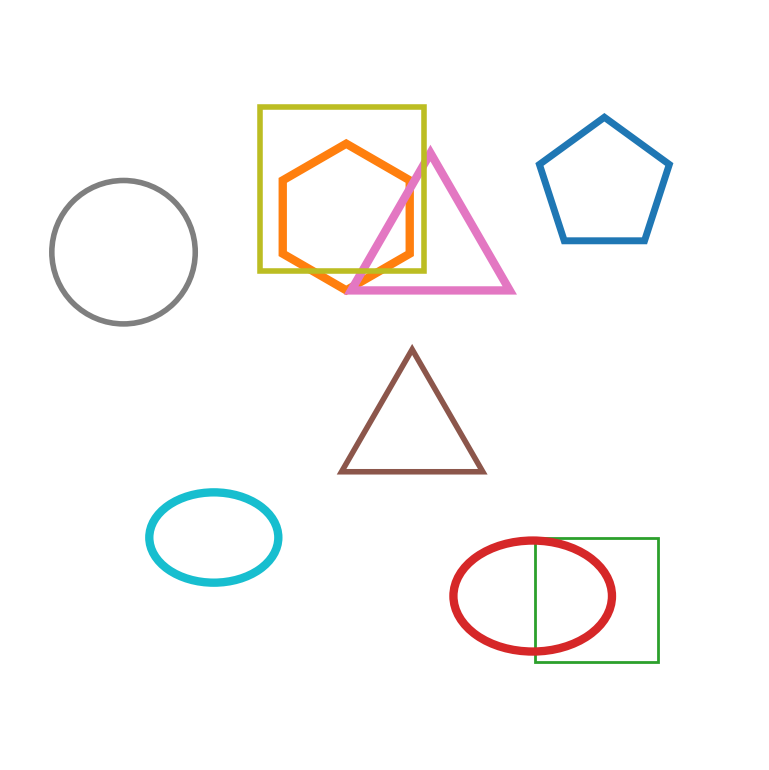[{"shape": "pentagon", "thickness": 2.5, "radius": 0.44, "center": [0.785, 0.759]}, {"shape": "hexagon", "thickness": 3, "radius": 0.48, "center": [0.45, 0.718]}, {"shape": "square", "thickness": 1, "radius": 0.4, "center": [0.775, 0.22]}, {"shape": "oval", "thickness": 3, "radius": 0.51, "center": [0.692, 0.226]}, {"shape": "triangle", "thickness": 2, "radius": 0.53, "center": [0.535, 0.44]}, {"shape": "triangle", "thickness": 3, "radius": 0.59, "center": [0.559, 0.682]}, {"shape": "circle", "thickness": 2, "radius": 0.47, "center": [0.16, 0.672]}, {"shape": "square", "thickness": 2, "radius": 0.53, "center": [0.444, 0.755]}, {"shape": "oval", "thickness": 3, "radius": 0.42, "center": [0.278, 0.302]}]